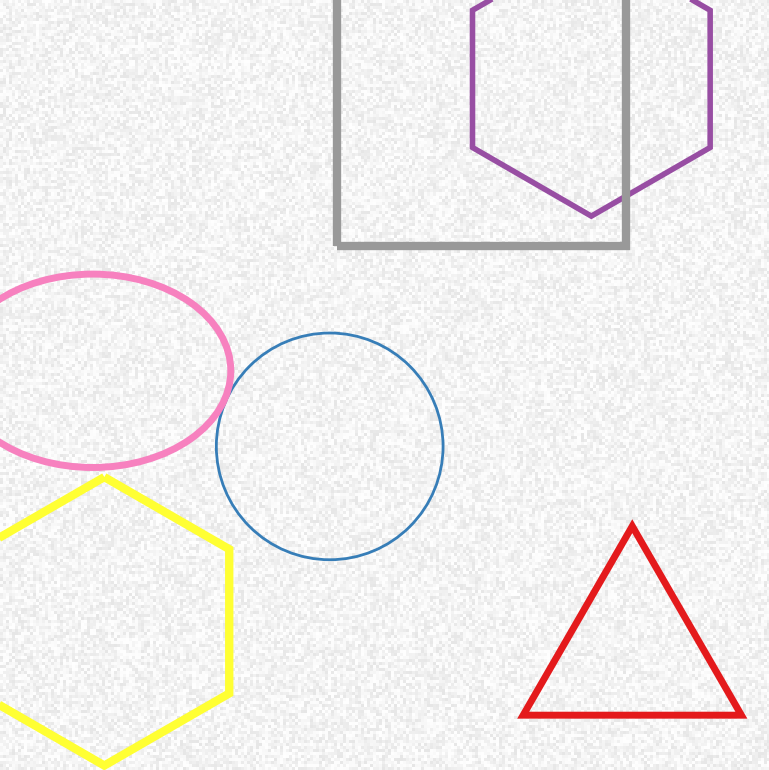[{"shape": "triangle", "thickness": 2.5, "radius": 0.82, "center": [0.821, 0.153]}, {"shape": "circle", "thickness": 1, "radius": 0.74, "center": [0.428, 0.42]}, {"shape": "hexagon", "thickness": 2, "radius": 0.89, "center": [0.768, 0.898]}, {"shape": "hexagon", "thickness": 3, "radius": 0.94, "center": [0.135, 0.193]}, {"shape": "oval", "thickness": 2.5, "radius": 0.9, "center": [0.12, 0.518]}, {"shape": "square", "thickness": 3, "radius": 0.94, "center": [0.625, 0.868]}]